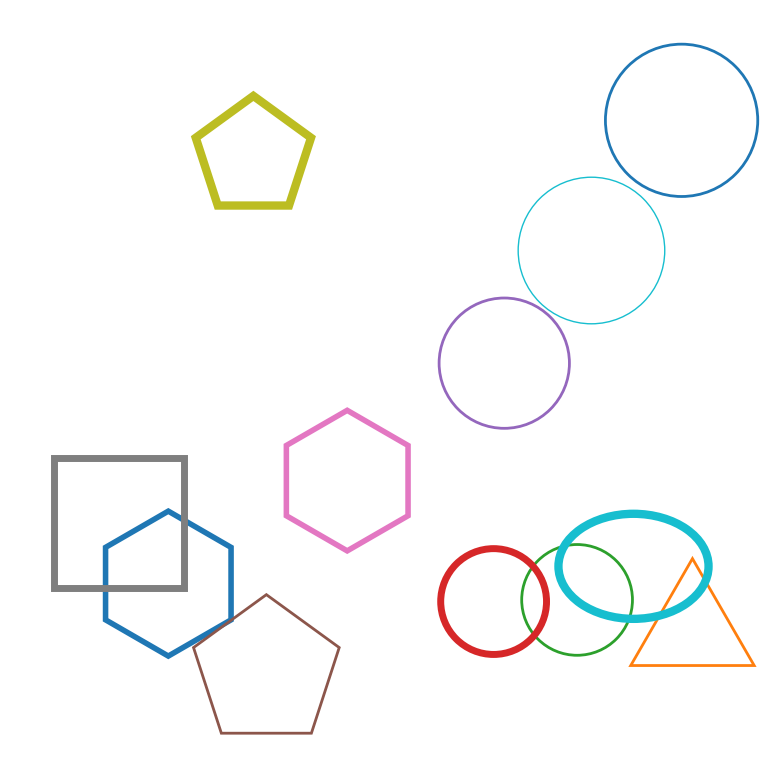[{"shape": "circle", "thickness": 1, "radius": 0.49, "center": [0.885, 0.844]}, {"shape": "hexagon", "thickness": 2, "radius": 0.47, "center": [0.219, 0.242]}, {"shape": "triangle", "thickness": 1, "radius": 0.46, "center": [0.899, 0.182]}, {"shape": "circle", "thickness": 1, "radius": 0.36, "center": [0.749, 0.221]}, {"shape": "circle", "thickness": 2.5, "radius": 0.34, "center": [0.641, 0.219]}, {"shape": "circle", "thickness": 1, "radius": 0.42, "center": [0.655, 0.528]}, {"shape": "pentagon", "thickness": 1, "radius": 0.5, "center": [0.346, 0.128]}, {"shape": "hexagon", "thickness": 2, "radius": 0.46, "center": [0.451, 0.376]}, {"shape": "square", "thickness": 2.5, "radius": 0.42, "center": [0.155, 0.321]}, {"shape": "pentagon", "thickness": 3, "radius": 0.39, "center": [0.329, 0.797]}, {"shape": "oval", "thickness": 3, "radius": 0.49, "center": [0.823, 0.265]}, {"shape": "circle", "thickness": 0.5, "radius": 0.48, "center": [0.768, 0.675]}]